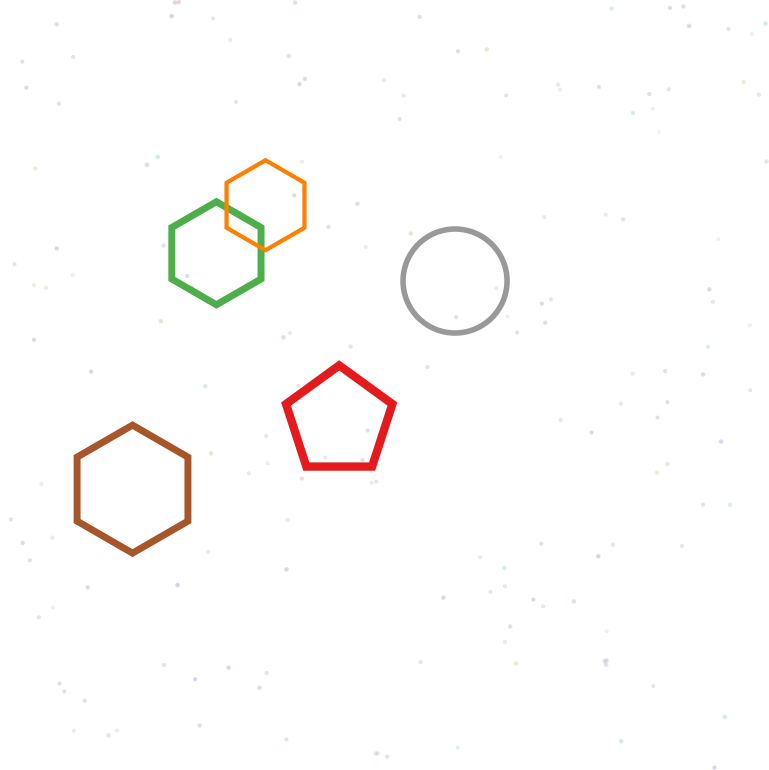[{"shape": "pentagon", "thickness": 3, "radius": 0.36, "center": [0.441, 0.453]}, {"shape": "hexagon", "thickness": 2.5, "radius": 0.33, "center": [0.281, 0.671]}, {"shape": "hexagon", "thickness": 1.5, "radius": 0.29, "center": [0.345, 0.733]}, {"shape": "hexagon", "thickness": 2.5, "radius": 0.42, "center": [0.172, 0.365]}, {"shape": "circle", "thickness": 2, "radius": 0.34, "center": [0.591, 0.635]}]